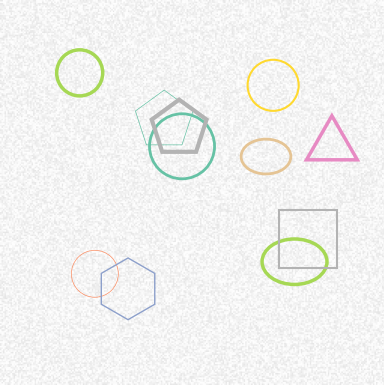[{"shape": "pentagon", "thickness": 0.5, "radius": 0.39, "center": [0.426, 0.687]}, {"shape": "circle", "thickness": 2, "radius": 0.42, "center": [0.473, 0.62]}, {"shape": "circle", "thickness": 0.5, "radius": 0.3, "center": [0.246, 0.289]}, {"shape": "hexagon", "thickness": 1, "radius": 0.4, "center": [0.333, 0.25]}, {"shape": "triangle", "thickness": 2.5, "radius": 0.38, "center": [0.862, 0.623]}, {"shape": "circle", "thickness": 2.5, "radius": 0.3, "center": [0.207, 0.811]}, {"shape": "oval", "thickness": 2.5, "radius": 0.42, "center": [0.765, 0.32]}, {"shape": "circle", "thickness": 1.5, "radius": 0.33, "center": [0.709, 0.778]}, {"shape": "oval", "thickness": 2, "radius": 0.32, "center": [0.691, 0.593]}, {"shape": "pentagon", "thickness": 3, "radius": 0.37, "center": [0.465, 0.666]}, {"shape": "square", "thickness": 1.5, "radius": 0.37, "center": [0.8, 0.379]}]